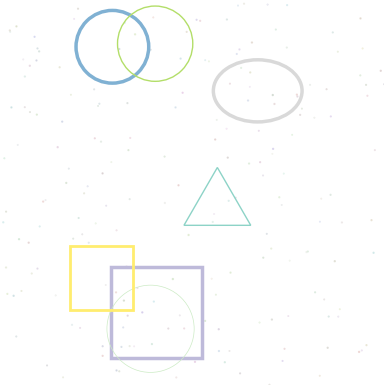[{"shape": "triangle", "thickness": 1, "radius": 0.5, "center": [0.565, 0.465]}, {"shape": "square", "thickness": 2.5, "radius": 0.59, "center": [0.406, 0.188]}, {"shape": "circle", "thickness": 2.5, "radius": 0.47, "center": [0.292, 0.878]}, {"shape": "circle", "thickness": 1, "radius": 0.49, "center": [0.403, 0.887]}, {"shape": "oval", "thickness": 2.5, "radius": 0.58, "center": [0.669, 0.764]}, {"shape": "circle", "thickness": 0.5, "radius": 0.57, "center": [0.391, 0.146]}, {"shape": "square", "thickness": 2, "radius": 0.41, "center": [0.264, 0.277]}]